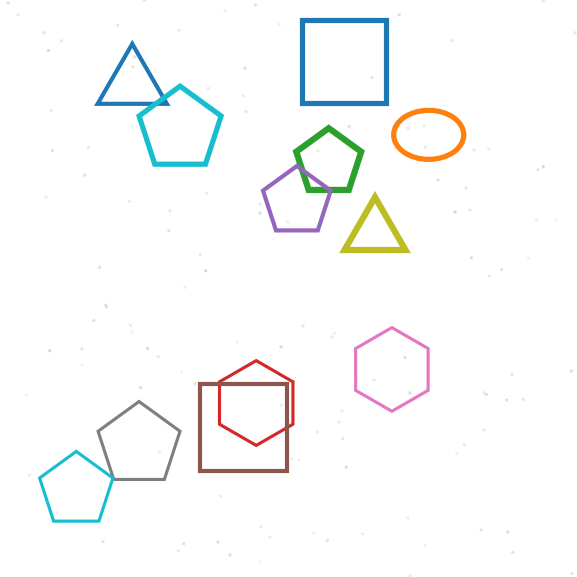[{"shape": "square", "thickness": 2.5, "radius": 0.36, "center": [0.596, 0.893]}, {"shape": "triangle", "thickness": 2, "radius": 0.35, "center": [0.229, 0.854]}, {"shape": "oval", "thickness": 2.5, "radius": 0.3, "center": [0.742, 0.766]}, {"shape": "pentagon", "thickness": 3, "radius": 0.3, "center": [0.569, 0.718]}, {"shape": "hexagon", "thickness": 1.5, "radius": 0.37, "center": [0.444, 0.301]}, {"shape": "pentagon", "thickness": 2, "radius": 0.31, "center": [0.514, 0.65]}, {"shape": "square", "thickness": 2, "radius": 0.38, "center": [0.422, 0.258]}, {"shape": "hexagon", "thickness": 1.5, "radius": 0.36, "center": [0.679, 0.359]}, {"shape": "pentagon", "thickness": 1.5, "radius": 0.37, "center": [0.241, 0.229]}, {"shape": "triangle", "thickness": 3, "radius": 0.3, "center": [0.649, 0.597]}, {"shape": "pentagon", "thickness": 1.5, "radius": 0.33, "center": [0.132, 0.151]}, {"shape": "pentagon", "thickness": 2.5, "radius": 0.37, "center": [0.312, 0.775]}]